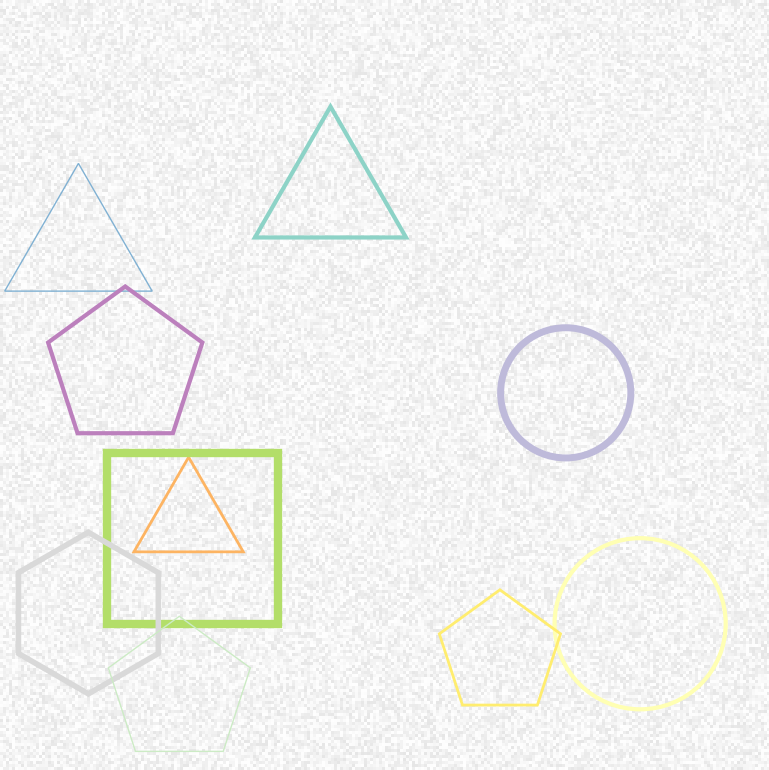[{"shape": "triangle", "thickness": 1.5, "radius": 0.57, "center": [0.429, 0.748]}, {"shape": "circle", "thickness": 1.5, "radius": 0.56, "center": [0.831, 0.19]}, {"shape": "circle", "thickness": 2.5, "radius": 0.42, "center": [0.735, 0.49]}, {"shape": "triangle", "thickness": 0.5, "radius": 0.55, "center": [0.102, 0.677]}, {"shape": "triangle", "thickness": 1, "radius": 0.41, "center": [0.245, 0.324]}, {"shape": "square", "thickness": 3, "radius": 0.56, "center": [0.249, 0.301]}, {"shape": "hexagon", "thickness": 2, "radius": 0.52, "center": [0.115, 0.204]}, {"shape": "pentagon", "thickness": 1.5, "radius": 0.53, "center": [0.163, 0.523]}, {"shape": "pentagon", "thickness": 0.5, "radius": 0.48, "center": [0.233, 0.103]}, {"shape": "pentagon", "thickness": 1, "radius": 0.41, "center": [0.649, 0.151]}]